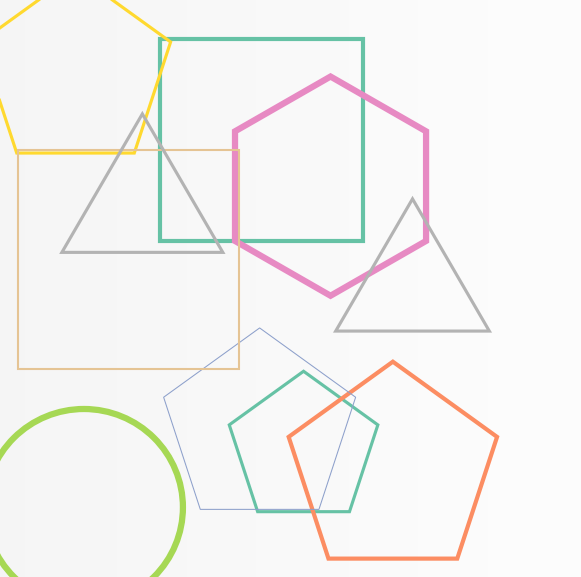[{"shape": "pentagon", "thickness": 1.5, "radius": 0.67, "center": [0.522, 0.222]}, {"shape": "square", "thickness": 2, "radius": 0.87, "center": [0.45, 0.757]}, {"shape": "pentagon", "thickness": 2, "radius": 0.94, "center": [0.676, 0.184]}, {"shape": "pentagon", "thickness": 0.5, "radius": 0.87, "center": [0.447, 0.258]}, {"shape": "hexagon", "thickness": 3, "radius": 0.95, "center": [0.569, 0.677]}, {"shape": "circle", "thickness": 3, "radius": 0.85, "center": [0.144, 0.121]}, {"shape": "pentagon", "thickness": 1.5, "radius": 0.86, "center": [0.13, 0.873]}, {"shape": "square", "thickness": 1, "radius": 0.95, "center": [0.221, 0.55]}, {"shape": "triangle", "thickness": 1.5, "radius": 0.8, "center": [0.245, 0.642]}, {"shape": "triangle", "thickness": 1.5, "radius": 0.76, "center": [0.71, 0.502]}]